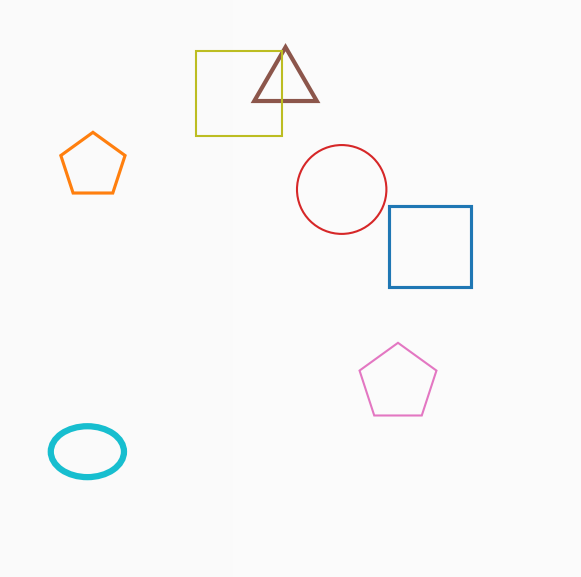[{"shape": "square", "thickness": 1.5, "radius": 0.35, "center": [0.74, 0.572]}, {"shape": "pentagon", "thickness": 1.5, "radius": 0.29, "center": [0.16, 0.712]}, {"shape": "circle", "thickness": 1, "radius": 0.38, "center": [0.588, 0.671]}, {"shape": "triangle", "thickness": 2, "radius": 0.31, "center": [0.491, 0.855]}, {"shape": "pentagon", "thickness": 1, "radius": 0.35, "center": [0.685, 0.336]}, {"shape": "square", "thickness": 1, "radius": 0.37, "center": [0.412, 0.837]}, {"shape": "oval", "thickness": 3, "radius": 0.31, "center": [0.15, 0.217]}]